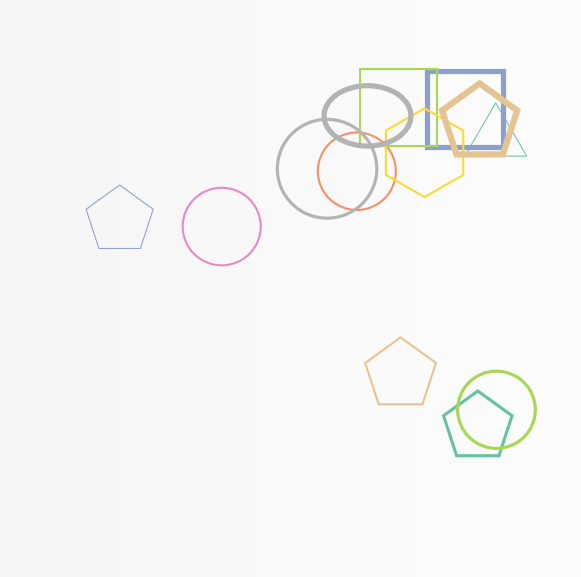[{"shape": "pentagon", "thickness": 1.5, "radius": 0.31, "center": [0.822, 0.26]}, {"shape": "triangle", "thickness": 0.5, "radius": 0.31, "center": [0.853, 0.76]}, {"shape": "circle", "thickness": 1, "radius": 0.34, "center": [0.614, 0.703]}, {"shape": "pentagon", "thickness": 0.5, "radius": 0.3, "center": [0.206, 0.618]}, {"shape": "square", "thickness": 2.5, "radius": 0.33, "center": [0.8, 0.81]}, {"shape": "circle", "thickness": 1, "radius": 0.34, "center": [0.381, 0.607]}, {"shape": "square", "thickness": 1, "radius": 0.33, "center": [0.686, 0.813]}, {"shape": "circle", "thickness": 1.5, "radius": 0.33, "center": [0.854, 0.29]}, {"shape": "hexagon", "thickness": 1, "radius": 0.38, "center": [0.73, 0.735]}, {"shape": "pentagon", "thickness": 1, "radius": 0.32, "center": [0.689, 0.351]}, {"shape": "pentagon", "thickness": 3, "radius": 0.34, "center": [0.825, 0.787]}, {"shape": "oval", "thickness": 2.5, "radius": 0.37, "center": [0.632, 0.798]}, {"shape": "circle", "thickness": 1.5, "radius": 0.43, "center": [0.563, 0.707]}]